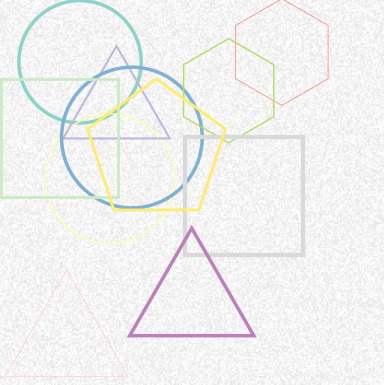[{"shape": "circle", "thickness": 2.5, "radius": 0.79, "center": [0.208, 0.84]}, {"shape": "circle", "thickness": 1, "radius": 0.84, "center": [0.285, 0.536]}, {"shape": "triangle", "thickness": 1.5, "radius": 0.8, "center": [0.302, 0.72]}, {"shape": "hexagon", "thickness": 0.5, "radius": 0.69, "center": [0.732, 0.865]}, {"shape": "circle", "thickness": 2.5, "radius": 0.91, "center": [0.343, 0.643]}, {"shape": "hexagon", "thickness": 1, "radius": 0.68, "center": [0.594, 0.764]}, {"shape": "triangle", "thickness": 0.5, "radius": 0.92, "center": [0.173, 0.114]}, {"shape": "square", "thickness": 3, "radius": 0.76, "center": [0.634, 0.491]}, {"shape": "triangle", "thickness": 2.5, "radius": 0.93, "center": [0.498, 0.221]}, {"shape": "square", "thickness": 2, "radius": 0.76, "center": [0.154, 0.641]}, {"shape": "pentagon", "thickness": 2, "radius": 0.94, "center": [0.406, 0.607]}]